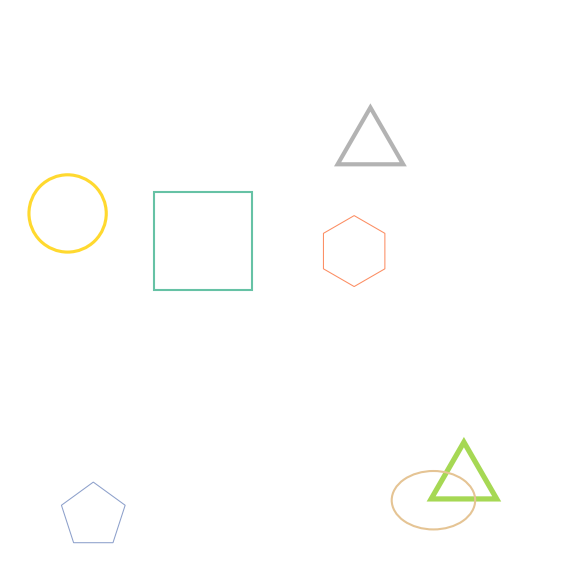[{"shape": "square", "thickness": 1, "radius": 0.42, "center": [0.352, 0.582]}, {"shape": "hexagon", "thickness": 0.5, "radius": 0.31, "center": [0.613, 0.564]}, {"shape": "pentagon", "thickness": 0.5, "radius": 0.29, "center": [0.162, 0.106]}, {"shape": "triangle", "thickness": 2.5, "radius": 0.33, "center": [0.803, 0.168]}, {"shape": "circle", "thickness": 1.5, "radius": 0.33, "center": [0.117, 0.63]}, {"shape": "oval", "thickness": 1, "radius": 0.36, "center": [0.751, 0.133]}, {"shape": "triangle", "thickness": 2, "radius": 0.33, "center": [0.641, 0.747]}]